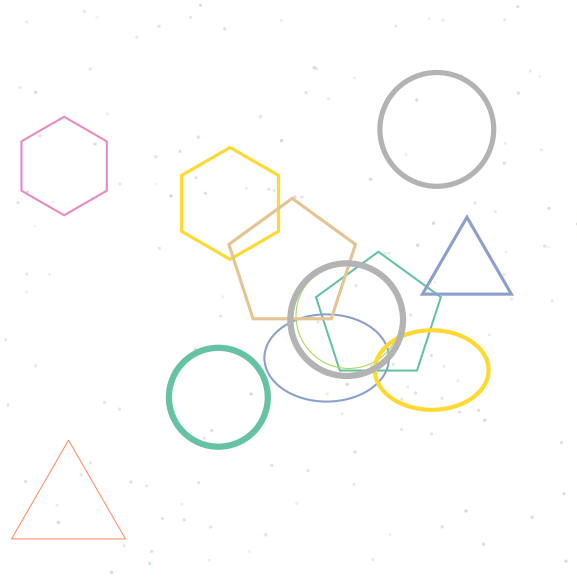[{"shape": "circle", "thickness": 3, "radius": 0.43, "center": [0.378, 0.311]}, {"shape": "pentagon", "thickness": 1, "radius": 0.57, "center": [0.655, 0.449]}, {"shape": "triangle", "thickness": 0.5, "radius": 0.57, "center": [0.119, 0.123]}, {"shape": "triangle", "thickness": 1.5, "radius": 0.44, "center": [0.809, 0.534]}, {"shape": "oval", "thickness": 1, "radius": 0.54, "center": [0.566, 0.379]}, {"shape": "hexagon", "thickness": 1, "radius": 0.43, "center": [0.111, 0.712]}, {"shape": "circle", "thickness": 0.5, "radius": 0.46, "center": [0.604, 0.452]}, {"shape": "oval", "thickness": 2, "radius": 0.49, "center": [0.748, 0.358]}, {"shape": "hexagon", "thickness": 1.5, "radius": 0.48, "center": [0.398, 0.647]}, {"shape": "pentagon", "thickness": 1.5, "radius": 0.58, "center": [0.506, 0.54]}, {"shape": "circle", "thickness": 2.5, "radius": 0.49, "center": [0.756, 0.775]}, {"shape": "circle", "thickness": 3, "radius": 0.49, "center": [0.6, 0.446]}]